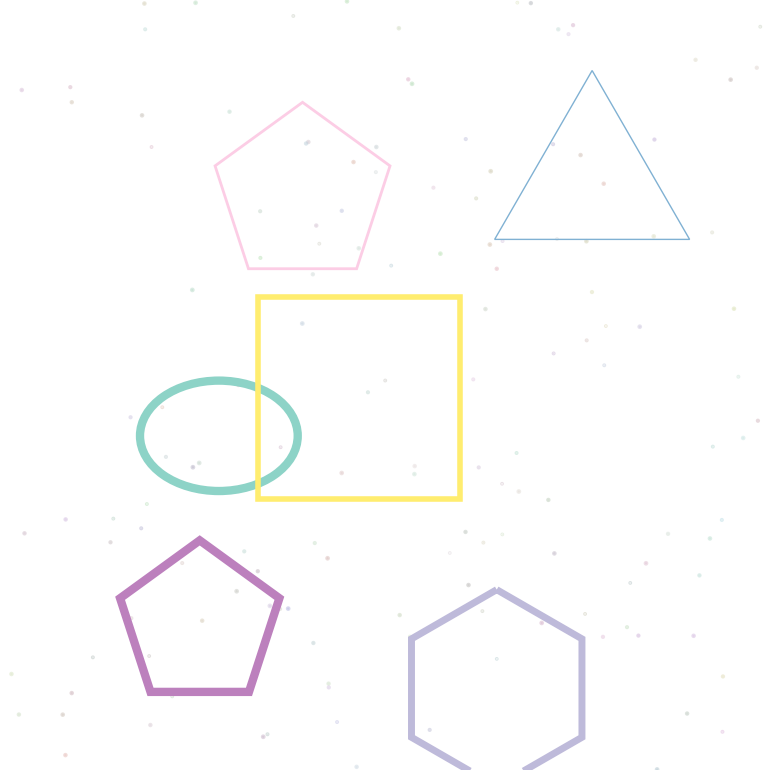[{"shape": "oval", "thickness": 3, "radius": 0.51, "center": [0.284, 0.434]}, {"shape": "hexagon", "thickness": 2.5, "radius": 0.64, "center": [0.645, 0.106]}, {"shape": "triangle", "thickness": 0.5, "radius": 0.73, "center": [0.769, 0.762]}, {"shape": "pentagon", "thickness": 1, "radius": 0.6, "center": [0.393, 0.748]}, {"shape": "pentagon", "thickness": 3, "radius": 0.54, "center": [0.259, 0.189]}, {"shape": "square", "thickness": 2, "radius": 0.66, "center": [0.466, 0.483]}]